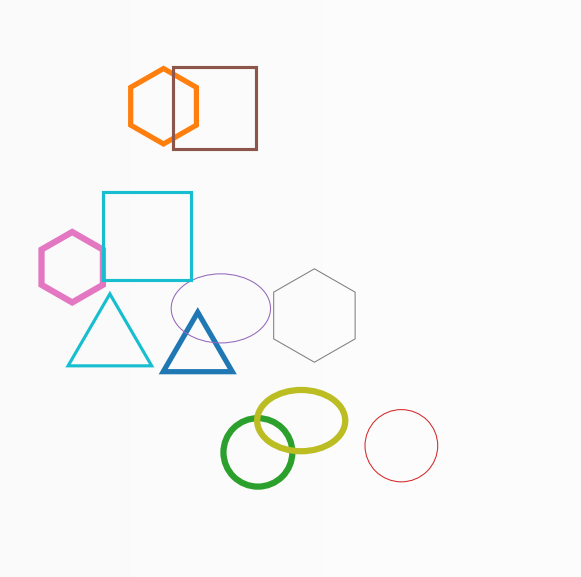[{"shape": "triangle", "thickness": 2.5, "radius": 0.34, "center": [0.34, 0.39]}, {"shape": "hexagon", "thickness": 2.5, "radius": 0.33, "center": [0.281, 0.815]}, {"shape": "circle", "thickness": 3, "radius": 0.3, "center": [0.444, 0.216]}, {"shape": "circle", "thickness": 0.5, "radius": 0.31, "center": [0.691, 0.227]}, {"shape": "oval", "thickness": 0.5, "radius": 0.43, "center": [0.38, 0.465]}, {"shape": "square", "thickness": 1.5, "radius": 0.36, "center": [0.369, 0.813]}, {"shape": "hexagon", "thickness": 3, "radius": 0.31, "center": [0.124, 0.536]}, {"shape": "hexagon", "thickness": 0.5, "radius": 0.4, "center": [0.541, 0.453]}, {"shape": "oval", "thickness": 3, "radius": 0.38, "center": [0.518, 0.271]}, {"shape": "triangle", "thickness": 1.5, "radius": 0.42, "center": [0.189, 0.407]}, {"shape": "square", "thickness": 1.5, "radius": 0.38, "center": [0.252, 0.591]}]